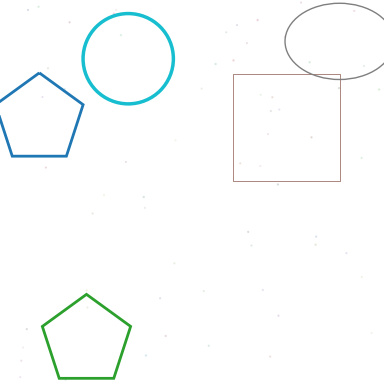[{"shape": "pentagon", "thickness": 2, "radius": 0.6, "center": [0.102, 0.691]}, {"shape": "pentagon", "thickness": 2, "radius": 0.6, "center": [0.225, 0.115]}, {"shape": "square", "thickness": 0.5, "radius": 0.7, "center": [0.745, 0.668]}, {"shape": "oval", "thickness": 1, "radius": 0.71, "center": [0.882, 0.893]}, {"shape": "circle", "thickness": 2.5, "radius": 0.59, "center": [0.333, 0.847]}]